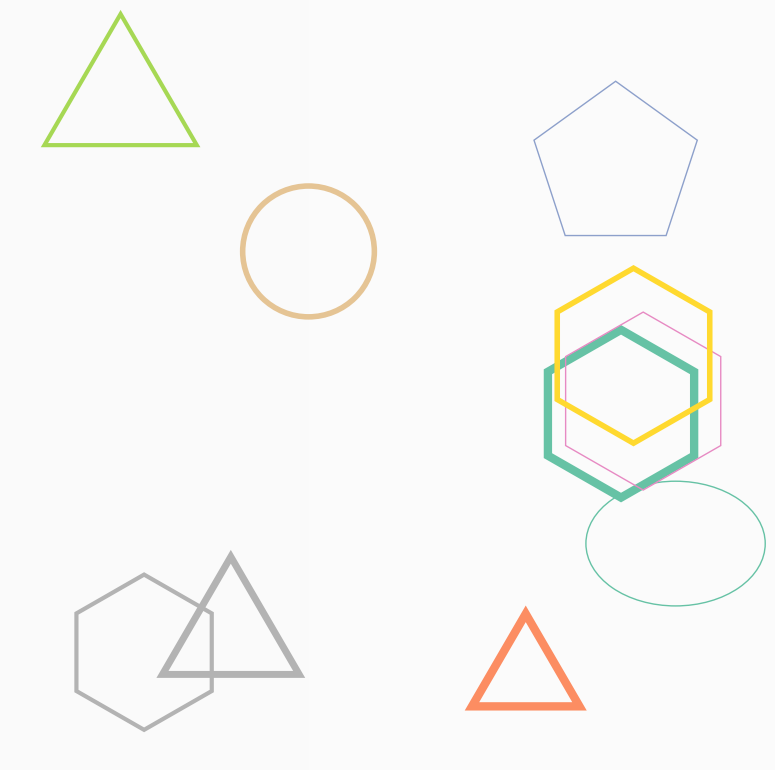[{"shape": "oval", "thickness": 0.5, "radius": 0.58, "center": [0.872, 0.294]}, {"shape": "hexagon", "thickness": 3, "radius": 0.54, "center": [0.801, 0.463]}, {"shape": "triangle", "thickness": 3, "radius": 0.4, "center": [0.678, 0.123]}, {"shape": "pentagon", "thickness": 0.5, "radius": 0.55, "center": [0.794, 0.784]}, {"shape": "hexagon", "thickness": 0.5, "radius": 0.58, "center": [0.83, 0.479]}, {"shape": "triangle", "thickness": 1.5, "radius": 0.57, "center": [0.156, 0.868]}, {"shape": "hexagon", "thickness": 2, "radius": 0.57, "center": [0.817, 0.538]}, {"shape": "circle", "thickness": 2, "radius": 0.42, "center": [0.398, 0.673]}, {"shape": "triangle", "thickness": 2.5, "radius": 0.51, "center": [0.298, 0.175]}, {"shape": "hexagon", "thickness": 1.5, "radius": 0.5, "center": [0.186, 0.153]}]